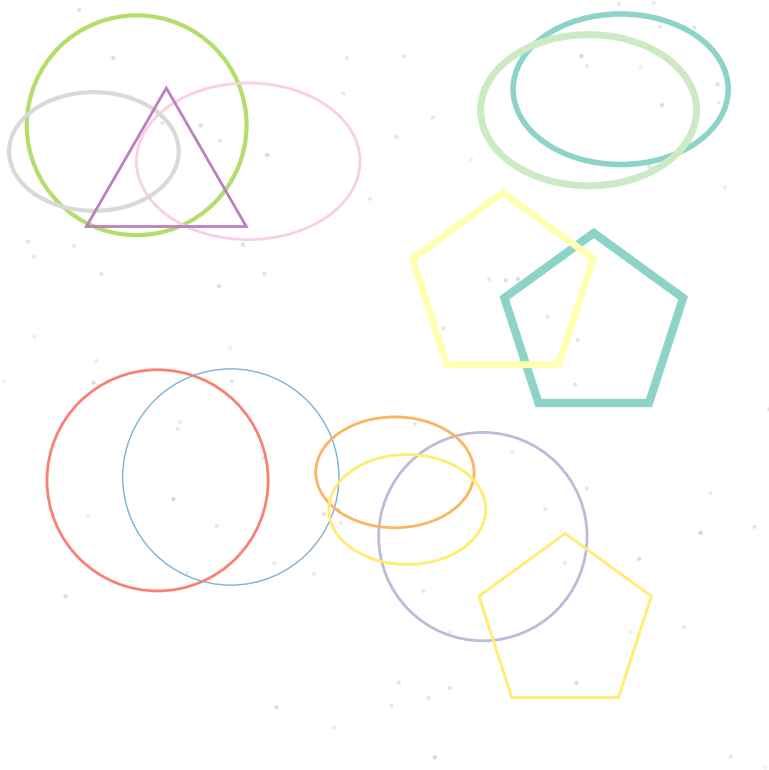[{"shape": "oval", "thickness": 2, "radius": 0.7, "center": [0.806, 0.884]}, {"shape": "pentagon", "thickness": 3, "radius": 0.61, "center": [0.771, 0.575]}, {"shape": "pentagon", "thickness": 2.5, "radius": 0.62, "center": [0.653, 0.626]}, {"shape": "circle", "thickness": 1, "radius": 0.68, "center": [0.627, 0.303]}, {"shape": "circle", "thickness": 1, "radius": 0.72, "center": [0.205, 0.376]}, {"shape": "circle", "thickness": 0.5, "radius": 0.7, "center": [0.3, 0.381]}, {"shape": "oval", "thickness": 1, "radius": 0.51, "center": [0.513, 0.387]}, {"shape": "circle", "thickness": 1.5, "radius": 0.71, "center": [0.177, 0.837]}, {"shape": "oval", "thickness": 1, "radius": 0.73, "center": [0.322, 0.79]}, {"shape": "oval", "thickness": 1.5, "radius": 0.55, "center": [0.122, 0.803]}, {"shape": "triangle", "thickness": 1, "radius": 0.6, "center": [0.216, 0.766]}, {"shape": "oval", "thickness": 2.5, "radius": 0.7, "center": [0.764, 0.857]}, {"shape": "oval", "thickness": 1, "radius": 0.51, "center": [0.529, 0.338]}, {"shape": "pentagon", "thickness": 1, "radius": 0.59, "center": [0.734, 0.189]}]